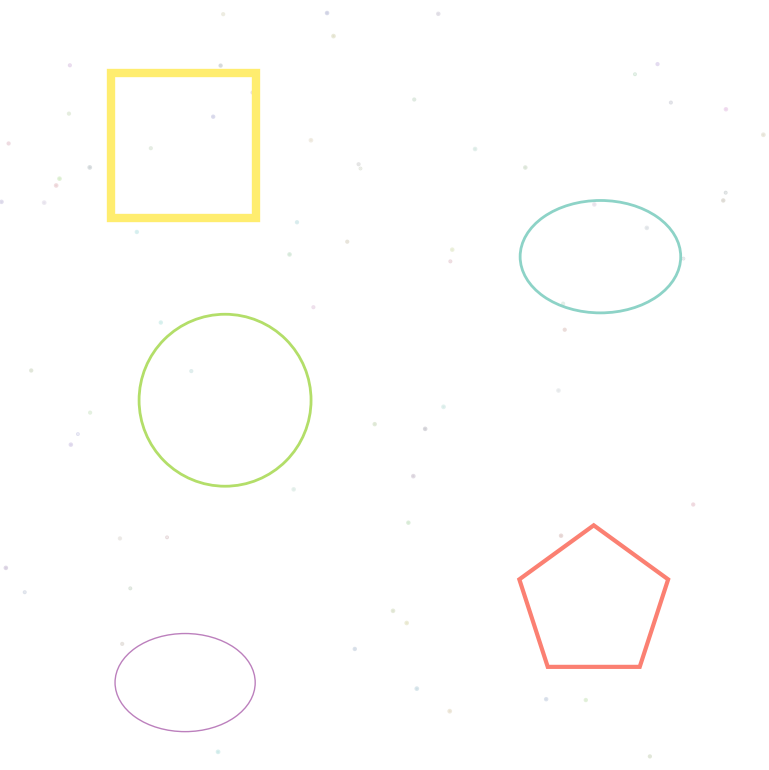[{"shape": "oval", "thickness": 1, "radius": 0.52, "center": [0.78, 0.667]}, {"shape": "pentagon", "thickness": 1.5, "radius": 0.51, "center": [0.771, 0.216]}, {"shape": "circle", "thickness": 1, "radius": 0.56, "center": [0.292, 0.48]}, {"shape": "oval", "thickness": 0.5, "radius": 0.46, "center": [0.24, 0.114]}, {"shape": "square", "thickness": 3, "radius": 0.47, "center": [0.238, 0.811]}]